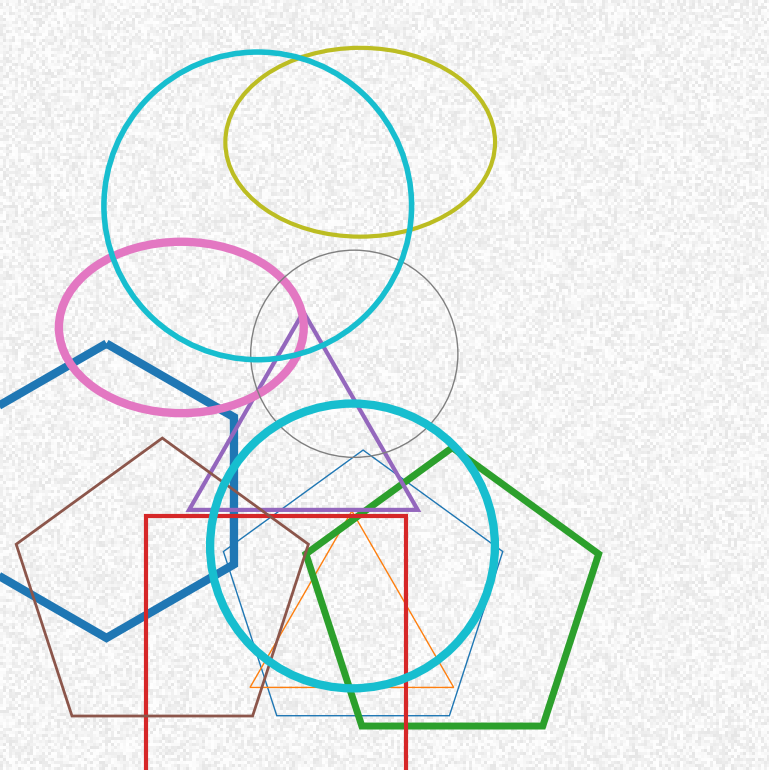[{"shape": "hexagon", "thickness": 3, "radius": 0.96, "center": [0.138, 0.363]}, {"shape": "pentagon", "thickness": 0.5, "radius": 0.95, "center": [0.472, 0.225]}, {"shape": "triangle", "thickness": 0.5, "radius": 0.76, "center": [0.457, 0.184]}, {"shape": "pentagon", "thickness": 2.5, "radius": 1.0, "center": [0.587, 0.219]}, {"shape": "square", "thickness": 1.5, "radius": 0.84, "center": [0.358, 0.161]}, {"shape": "triangle", "thickness": 1.5, "radius": 0.86, "center": [0.394, 0.424]}, {"shape": "pentagon", "thickness": 1, "radius": 1.0, "center": [0.211, 0.232]}, {"shape": "oval", "thickness": 3, "radius": 0.79, "center": [0.235, 0.575]}, {"shape": "circle", "thickness": 0.5, "radius": 0.67, "center": [0.46, 0.541]}, {"shape": "oval", "thickness": 1.5, "radius": 0.88, "center": [0.468, 0.815]}, {"shape": "circle", "thickness": 2, "radius": 1.0, "center": [0.335, 0.733]}, {"shape": "circle", "thickness": 3, "radius": 0.92, "center": [0.458, 0.291]}]